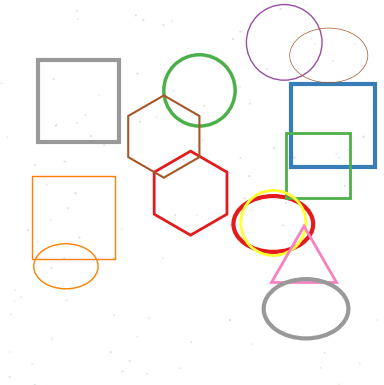[{"shape": "oval", "thickness": 3, "radius": 0.52, "center": [0.71, 0.418]}, {"shape": "hexagon", "thickness": 2, "radius": 0.55, "center": [0.495, 0.498]}, {"shape": "square", "thickness": 3, "radius": 0.54, "center": [0.865, 0.674]}, {"shape": "circle", "thickness": 2.5, "radius": 0.46, "center": [0.518, 0.765]}, {"shape": "square", "thickness": 2, "radius": 0.42, "center": [0.826, 0.57]}, {"shape": "circle", "thickness": 1, "radius": 0.49, "center": [0.738, 0.89]}, {"shape": "oval", "thickness": 1, "radius": 0.42, "center": [0.171, 0.308]}, {"shape": "square", "thickness": 1, "radius": 0.54, "center": [0.191, 0.435]}, {"shape": "circle", "thickness": 2, "radius": 0.42, "center": [0.71, 0.421]}, {"shape": "hexagon", "thickness": 1.5, "radius": 0.53, "center": [0.426, 0.645]}, {"shape": "oval", "thickness": 0.5, "radius": 0.51, "center": [0.854, 0.856]}, {"shape": "triangle", "thickness": 2, "radius": 0.49, "center": [0.79, 0.315]}, {"shape": "oval", "thickness": 3, "radius": 0.55, "center": [0.795, 0.198]}, {"shape": "square", "thickness": 3, "radius": 0.53, "center": [0.204, 0.739]}]